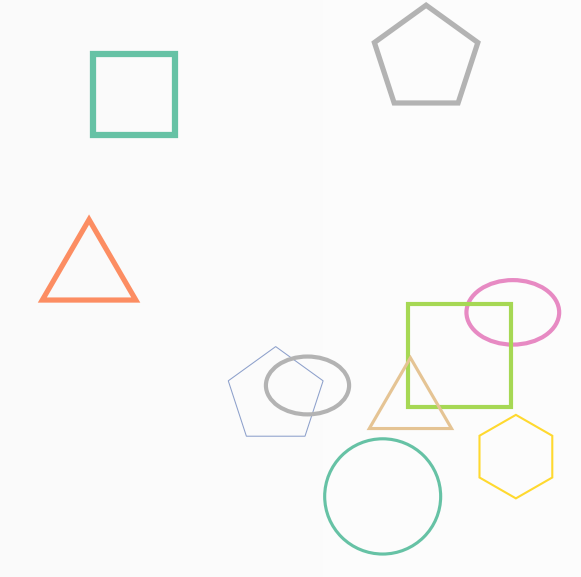[{"shape": "circle", "thickness": 1.5, "radius": 0.5, "center": [0.658, 0.14]}, {"shape": "square", "thickness": 3, "radius": 0.35, "center": [0.23, 0.835]}, {"shape": "triangle", "thickness": 2.5, "radius": 0.46, "center": [0.153, 0.526]}, {"shape": "pentagon", "thickness": 0.5, "radius": 0.43, "center": [0.474, 0.313]}, {"shape": "oval", "thickness": 2, "radius": 0.4, "center": [0.882, 0.458]}, {"shape": "square", "thickness": 2, "radius": 0.44, "center": [0.791, 0.384]}, {"shape": "hexagon", "thickness": 1, "radius": 0.36, "center": [0.888, 0.208]}, {"shape": "triangle", "thickness": 1.5, "radius": 0.41, "center": [0.706, 0.298]}, {"shape": "pentagon", "thickness": 2.5, "radius": 0.47, "center": [0.733, 0.897]}, {"shape": "oval", "thickness": 2, "radius": 0.36, "center": [0.529, 0.332]}]